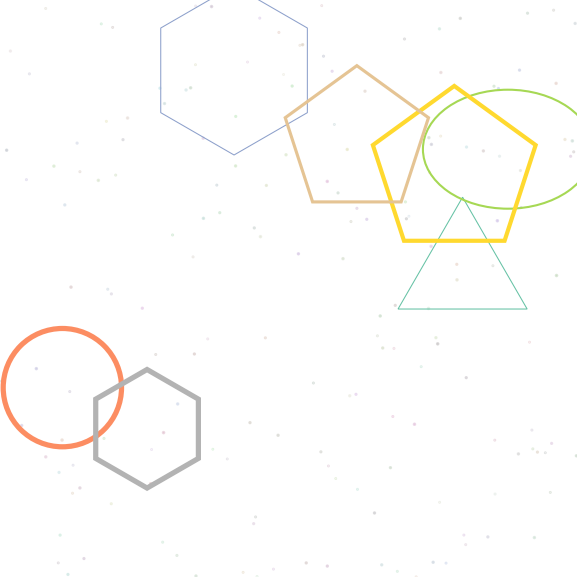[{"shape": "triangle", "thickness": 0.5, "radius": 0.65, "center": [0.801, 0.529]}, {"shape": "circle", "thickness": 2.5, "radius": 0.51, "center": [0.108, 0.328]}, {"shape": "hexagon", "thickness": 0.5, "radius": 0.73, "center": [0.405, 0.877]}, {"shape": "oval", "thickness": 1, "radius": 0.74, "center": [0.88, 0.741]}, {"shape": "pentagon", "thickness": 2, "radius": 0.74, "center": [0.787, 0.702]}, {"shape": "pentagon", "thickness": 1.5, "radius": 0.65, "center": [0.618, 0.755]}, {"shape": "hexagon", "thickness": 2.5, "radius": 0.51, "center": [0.255, 0.257]}]